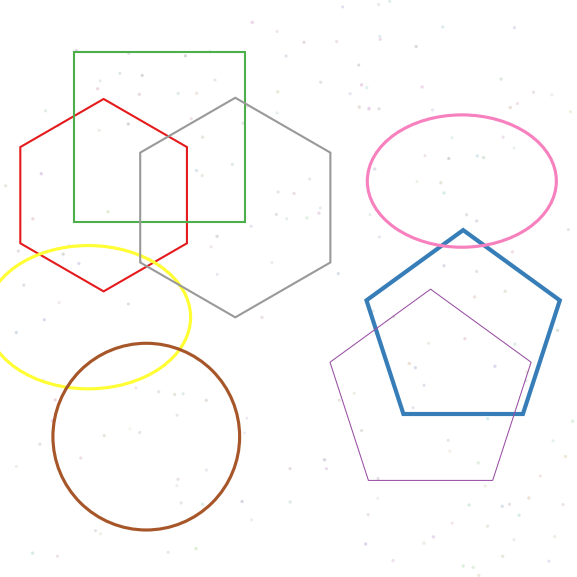[{"shape": "hexagon", "thickness": 1, "radius": 0.83, "center": [0.179, 0.661]}, {"shape": "pentagon", "thickness": 2, "radius": 0.88, "center": [0.802, 0.425]}, {"shape": "square", "thickness": 1, "radius": 0.74, "center": [0.277, 0.762]}, {"shape": "pentagon", "thickness": 0.5, "radius": 0.92, "center": [0.746, 0.315]}, {"shape": "oval", "thickness": 1.5, "radius": 0.89, "center": [0.153, 0.45]}, {"shape": "circle", "thickness": 1.5, "radius": 0.81, "center": [0.253, 0.243]}, {"shape": "oval", "thickness": 1.5, "radius": 0.82, "center": [0.8, 0.686]}, {"shape": "hexagon", "thickness": 1, "radius": 0.95, "center": [0.407, 0.64]}]